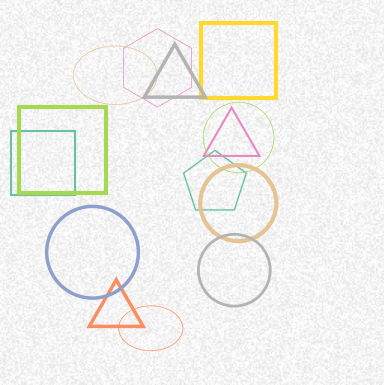[{"shape": "pentagon", "thickness": 1, "radius": 0.43, "center": [0.558, 0.524]}, {"shape": "square", "thickness": 1.5, "radius": 0.42, "center": [0.112, 0.578]}, {"shape": "oval", "thickness": 0.5, "radius": 0.42, "center": [0.392, 0.147]}, {"shape": "triangle", "thickness": 2.5, "radius": 0.4, "center": [0.302, 0.193]}, {"shape": "circle", "thickness": 2.5, "radius": 0.6, "center": [0.24, 0.345]}, {"shape": "hexagon", "thickness": 0.5, "radius": 0.51, "center": [0.409, 0.824]}, {"shape": "triangle", "thickness": 1.5, "radius": 0.42, "center": [0.602, 0.637]}, {"shape": "square", "thickness": 3, "radius": 0.56, "center": [0.162, 0.61]}, {"shape": "circle", "thickness": 0.5, "radius": 0.46, "center": [0.62, 0.643]}, {"shape": "square", "thickness": 3, "radius": 0.49, "center": [0.62, 0.842]}, {"shape": "circle", "thickness": 3, "radius": 0.49, "center": [0.619, 0.472]}, {"shape": "oval", "thickness": 0.5, "radius": 0.54, "center": [0.299, 0.805]}, {"shape": "circle", "thickness": 2, "radius": 0.47, "center": [0.609, 0.298]}, {"shape": "triangle", "thickness": 2.5, "radius": 0.46, "center": [0.454, 0.793]}]